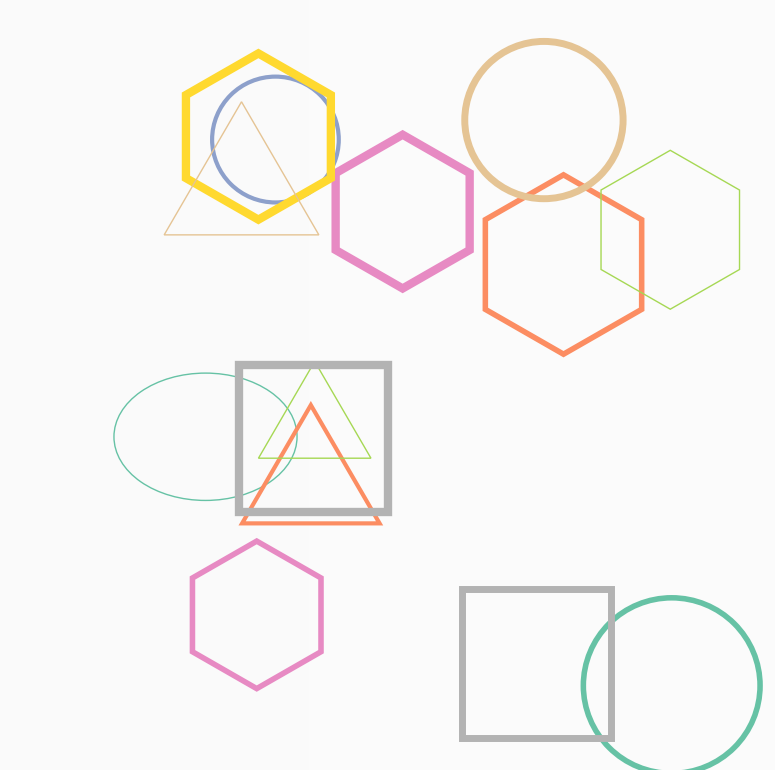[{"shape": "circle", "thickness": 2, "radius": 0.57, "center": [0.867, 0.11]}, {"shape": "oval", "thickness": 0.5, "radius": 0.59, "center": [0.265, 0.433]}, {"shape": "hexagon", "thickness": 2, "radius": 0.58, "center": [0.727, 0.656]}, {"shape": "triangle", "thickness": 1.5, "radius": 0.51, "center": [0.401, 0.372]}, {"shape": "circle", "thickness": 1.5, "radius": 0.41, "center": [0.355, 0.819]}, {"shape": "hexagon", "thickness": 3, "radius": 0.5, "center": [0.52, 0.725]}, {"shape": "hexagon", "thickness": 2, "radius": 0.48, "center": [0.331, 0.201]}, {"shape": "triangle", "thickness": 0.5, "radius": 0.42, "center": [0.406, 0.447]}, {"shape": "hexagon", "thickness": 0.5, "radius": 0.52, "center": [0.865, 0.702]}, {"shape": "hexagon", "thickness": 3, "radius": 0.54, "center": [0.333, 0.823]}, {"shape": "circle", "thickness": 2.5, "radius": 0.51, "center": [0.702, 0.844]}, {"shape": "triangle", "thickness": 0.5, "radius": 0.58, "center": [0.312, 0.753]}, {"shape": "square", "thickness": 3, "radius": 0.48, "center": [0.404, 0.431]}, {"shape": "square", "thickness": 2.5, "radius": 0.48, "center": [0.692, 0.138]}]